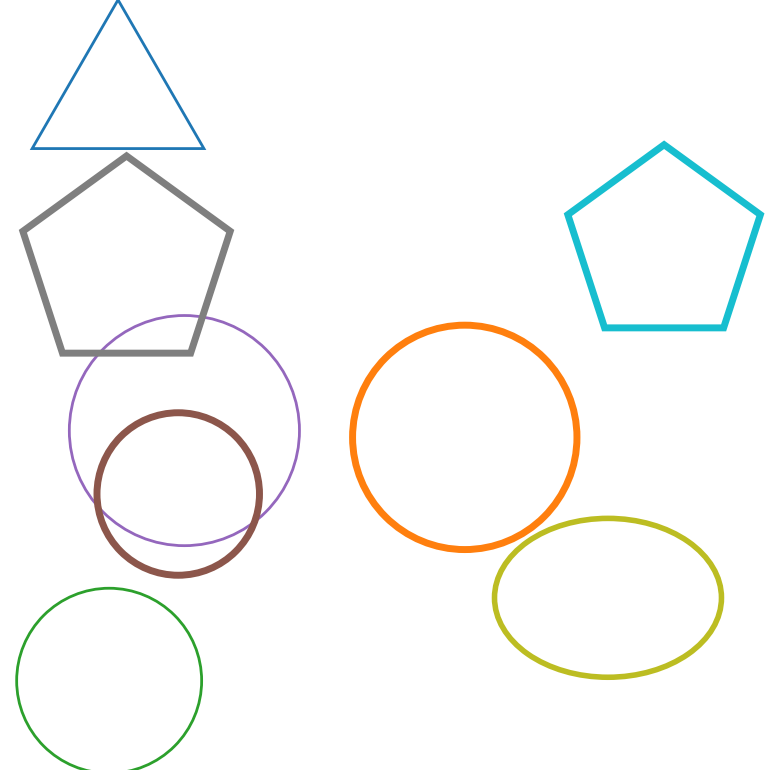[{"shape": "triangle", "thickness": 1, "radius": 0.64, "center": [0.153, 0.871]}, {"shape": "circle", "thickness": 2.5, "radius": 0.73, "center": [0.604, 0.432]}, {"shape": "circle", "thickness": 1, "radius": 0.6, "center": [0.142, 0.116]}, {"shape": "circle", "thickness": 1, "radius": 0.75, "center": [0.239, 0.441]}, {"shape": "circle", "thickness": 2.5, "radius": 0.53, "center": [0.231, 0.358]}, {"shape": "pentagon", "thickness": 2.5, "radius": 0.71, "center": [0.164, 0.656]}, {"shape": "oval", "thickness": 2, "radius": 0.74, "center": [0.79, 0.224]}, {"shape": "pentagon", "thickness": 2.5, "radius": 0.66, "center": [0.862, 0.681]}]